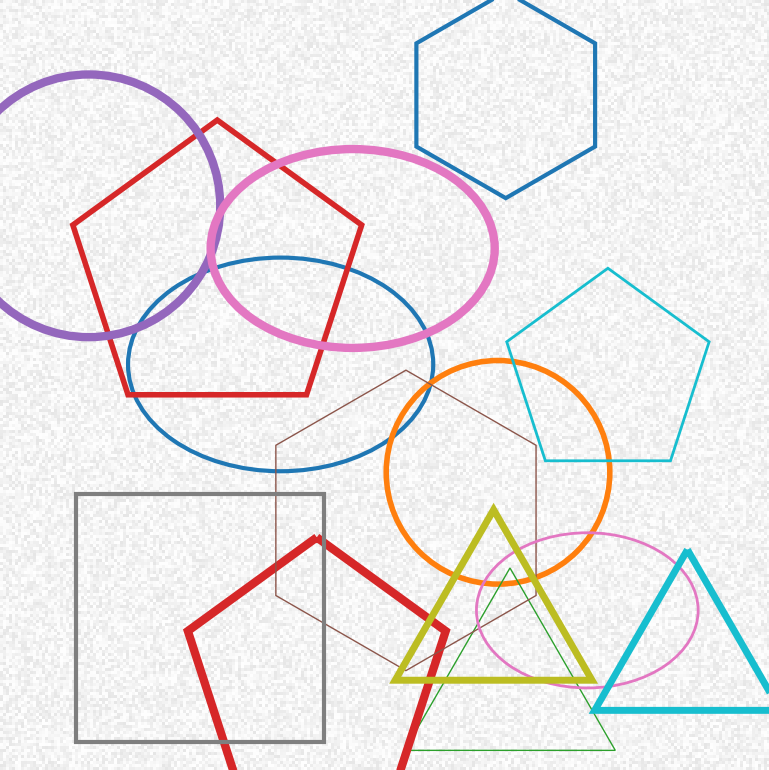[{"shape": "hexagon", "thickness": 1.5, "radius": 0.67, "center": [0.657, 0.877]}, {"shape": "oval", "thickness": 1.5, "radius": 0.99, "center": [0.364, 0.527]}, {"shape": "circle", "thickness": 2, "radius": 0.73, "center": [0.647, 0.387]}, {"shape": "triangle", "thickness": 0.5, "radius": 0.79, "center": [0.662, 0.104]}, {"shape": "pentagon", "thickness": 2, "radius": 0.99, "center": [0.282, 0.647]}, {"shape": "pentagon", "thickness": 3, "radius": 0.88, "center": [0.411, 0.126]}, {"shape": "circle", "thickness": 3, "radius": 0.85, "center": [0.115, 0.733]}, {"shape": "hexagon", "thickness": 0.5, "radius": 0.98, "center": [0.527, 0.324]}, {"shape": "oval", "thickness": 3, "radius": 0.92, "center": [0.458, 0.677]}, {"shape": "oval", "thickness": 1, "radius": 0.72, "center": [0.763, 0.207]}, {"shape": "square", "thickness": 1.5, "radius": 0.81, "center": [0.26, 0.197]}, {"shape": "triangle", "thickness": 2.5, "radius": 0.74, "center": [0.641, 0.19]}, {"shape": "pentagon", "thickness": 1, "radius": 0.69, "center": [0.79, 0.513]}, {"shape": "triangle", "thickness": 2.5, "radius": 0.7, "center": [0.893, 0.147]}]